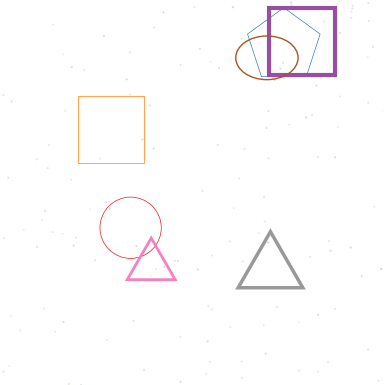[{"shape": "circle", "thickness": 0.5, "radius": 0.4, "center": [0.339, 0.408]}, {"shape": "pentagon", "thickness": 0.5, "radius": 0.5, "center": [0.737, 0.881]}, {"shape": "square", "thickness": 3, "radius": 0.43, "center": [0.784, 0.892]}, {"shape": "square", "thickness": 0.5, "radius": 0.43, "center": [0.288, 0.664]}, {"shape": "oval", "thickness": 1, "radius": 0.4, "center": [0.693, 0.85]}, {"shape": "triangle", "thickness": 2, "radius": 0.36, "center": [0.393, 0.31]}, {"shape": "triangle", "thickness": 2.5, "radius": 0.49, "center": [0.702, 0.301]}]